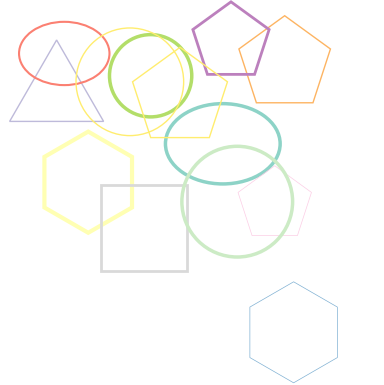[{"shape": "oval", "thickness": 2.5, "radius": 0.74, "center": [0.579, 0.627]}, {"shape": "hexagon", "thickness": 3, "radius": 0.66, "center": [0.229, 0.527]}, {"shape": "triangle", "thickness": 1, "radius": 0.7, "center": [0.147, 0.755]}, {"shape": "oval", "thickness": 1.5, "radius": 0.59, "center": [0.167, 0.861]}, {"shape": "hexagon", "thickness": 0.5, "radius": 0.66, "center": [0.763, 0.137]}, {"shape": "pentagon", "thickness": 1, "radius": 0.62, "center": [0.739, 0.834]}, {"shape": "circle", "thickness": 2.5, "radius": 0.53, "center": [0.391, 0.803]}, {"shape": "pentagon", "thickness": 0.5, "radius": 0.5, "center": [0.714, 0.469]}, {"shape": "square", "thickness": 2, "radius": 0.56, "center": [0.374, 0.408]}, {"shape": "pentagon", "thickness": 2, "radius": 0.52, "center": [0.6, 0.891]}, {"shape": "circle", "thickness": 2.5, "radius": 0.72, "center": [0.616, 0.476]}, {"shape": "circle", "thickness": 1, "radius": 0.7, "center": [0.337, 0.788]}, {"shape": "pentagon", "thickness": 1, "radius": 0.65, "center": [0.468, 0.747]}]